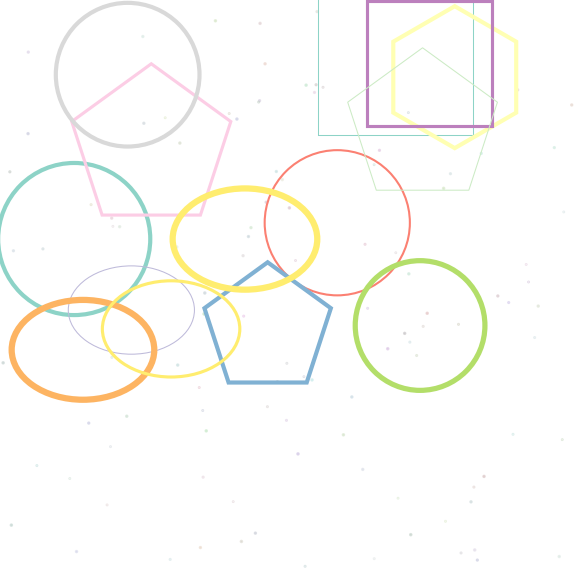[{"shape": "square", "thickness": 0.5, "radius": 0.67, "center": [0.685, 0.899]}, {"shape": "circle", "thickness": 2, "radius": 0.66, "center": [0.129, 0.585]}, {"shape": "hexagon", "thickness": 2, "radius": 0.61, "center": [0.787, 0.866]}, {"shape": "oval", "thickness": 0.5, "radius": 0.55, "center": [0.227, 0.462]}, {"shape": "circle", "thickness": 1, "radius": 0.63, "center": [0.584, 0.613]}, {"shape": "pentagon", "thickness": 2, "radius": 0.58, "center": [0.463, 0.43]}, {"shape": "oval", "thickness": 3, "radius": 0.62, "center": [0.144, 0.393]}, {"shape": "circle", "thickness": 2.5, "radius": 0.56, "center": [0.727, 0.435]}, {"shape": "pentagon", "thickness": 1.5, "radius": 0.72, "center": [0.262, 0.744]}, {"shape": "circle", "thickness": 2, "radius": 0.62, "center": [0.221, 0.87]}, {"shape": "square", "thickness": 1.5, "radius": 0.54, "center": [0.743, 0.889]}, {"shape": "pentagon", "thickness": 0.5, "radius": 0.68, "center": [0.732, 0.78]}, {"shape": "oval", "thickness": 1.5, "radius": 0.6, "center": [0.296, 0.43]}, {"shape": "oval", "thickness": 3, "radius": 0.63, "center": [0.424, 0.585]}]